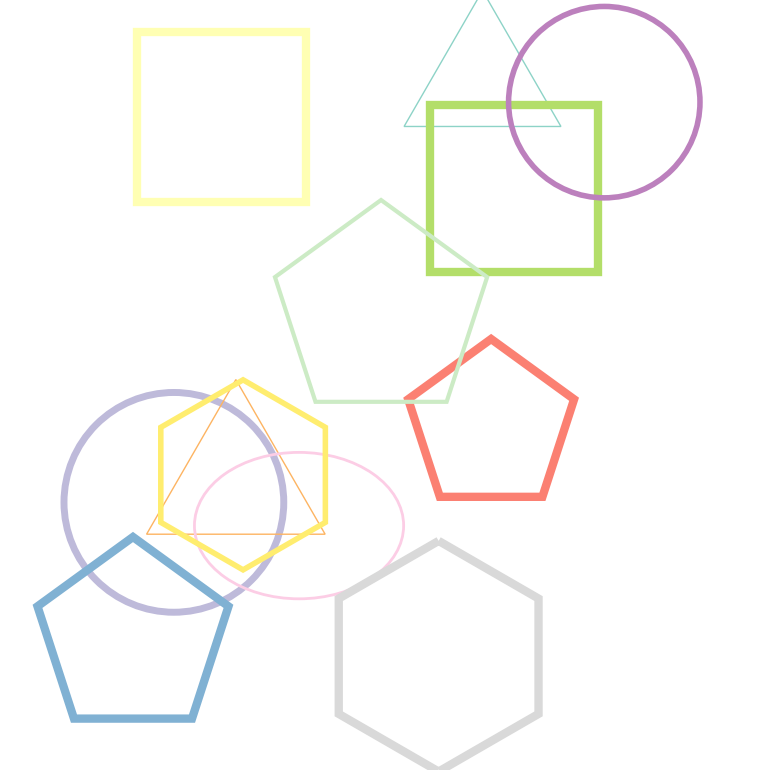[{"shape": "triangle", "thickness": 0.5, "radius": 0.59, "center": [0.627, 0.895]}, {"shape": "square", "thickness": 3, "radius": 0.55, "center": [0.288, 0.848]}, {"shape": "circle", "thickness": 2.5, "radius": 0.71, "center": [0.226, 0.348]}, {"shape": "pentagon", "thickness": 3, "radius": 0.57, "center": [0.638, 0.446]}, {"shape": "pentagon", "thickness": 3, "radius": 0.65, "center": [0.173, 0.172]}, {"shape": "triangle", "thickness": 0.5, "radius": 0.67, "center": [0.306, 0.373]}, {"shape": "square", "thickness": 3, "radius": 0.54, "center": [0.667, 0.755]}, {"shape": "oval", "thickness": 1, "radius": 0.68, "center": [0.388, 0.317]}, {"shape": "hexagon", "thickness": 3, "radius": 0.75, "center": [0.57, 0.148]}, {"shape": "circle", "thickness": 2, "radius": 0.62, "center": [0.785, 0.867]}, {"shape": "pentagon", "thickness": 1.5, "radius": 0.72, "center": [0.495, 0.595]}, {"shape": "hexagon", "thickness": 2, "radius": 0.62, "center": [0.316, 0.383]}]